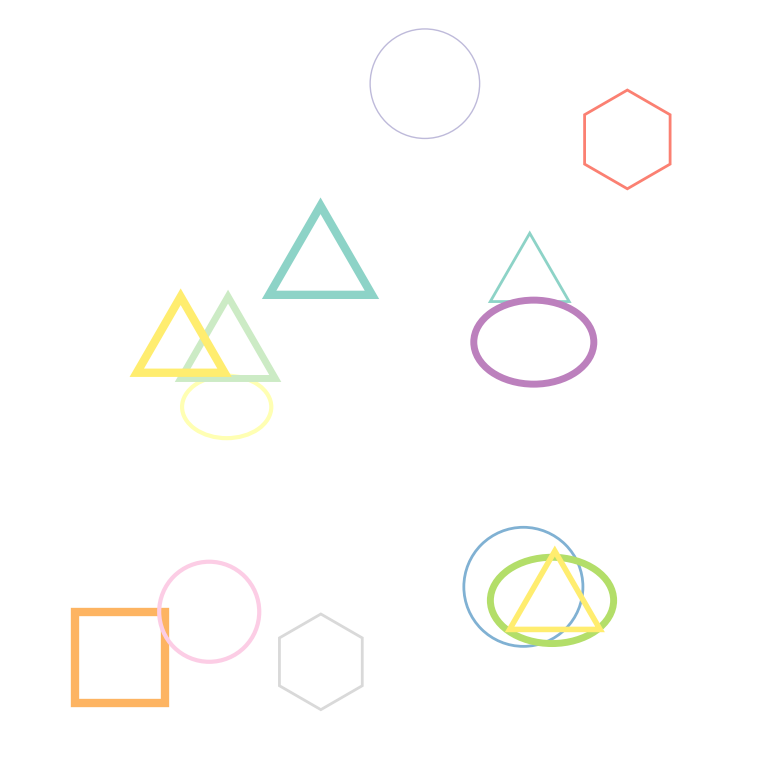[{"shape": "triangle", "thickness": 3, "radius": 0.39, "center": [0.416, 0.656]}, {"shape": "triangle", "thickness": 1, "radius": 0.3, "center": [0.688, 0.638]}, {"shape": "oval", "thickness": 1.5, "radius": 0.29, "center": [0.294, 0.472]}, {"shape": "circle", "thickness": 0.5, "radius": 0.36, "center": [0.552, 0.891]}, {"shape": "hexagon", "thickness": 1, "radius": 0.32, "center": [0.815, 0.819]}, {"shape": "circle", "thickness": 1, "radius": 0.39, "center": [0.68, 0.238]}, {"shape": "square", "thickness": 3, "radius": 0.3, "center": [0.156, 0.146]}, {"shape": "oval", "thickness": 2.5, "radius": 0.4, "center": [0.717, 0.22]}, {"shape": "circle", "thickness": 1.5, "radius": 0.32, "center": [0.272, 0.206]}, {"shape": "hexagon", "thickness": 1, "radius": 0.31, "center": [0.417, 0.14]}, {"shape": "oval", "thickness": 2.5, "radius": 0.39, "center": [0.693, 0.556]}, {"shape": "triangle", "thickness": 2.5, "radius": 0.35, "center": [0.296, 0.544]}, {"shape": "triangle", "thickness": 2, "radius": 0.34, "center": [0.721, 0.216]}, {"shape": "triangle", "thickness": 3, "radius": 0.33, "center": [0.235, 0.549]}]